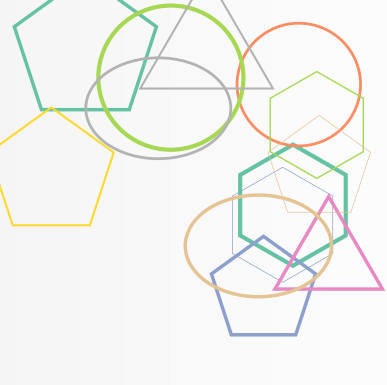[{"shape": "hexagon", "thickness": 3, "radius": 0.79, "center": [0.756, 0.467]}, {"shape": "pentagon", "thickness": 2.5, "radius": 0.96, "center": [0.22, 0.871]}, {"shape": "circle", "thickness": 2, "radius": 0.8, "center": [0.771, 0.78]}, {"shape": "hexagon", "thickness": 0.5, "radius": 0.75, "center": [0.729, 0.416]}, {"shape": "pentagon", "thickness": 2.5, "radius": 0.71, "center": [0.68, 0.245]}, {"shape": "triangle", "thickness": 2.5, "radius": 0.8, "center": [0.848, 0.329]}, {"shape": "hexagon", "thickness": 1, "radius": 0.69, "center": [0.818, 0.675]}, {"shape": "circle", "thickness": 3, "radius": 0.94, "center": [0.441, 0.798]}, {"shape": "pentagon", "thickness": 1.5, "radius": 0.85, "center": [0.132, 0.552]}, {"shape": "oval", "thickness": 2.5, "radius": 0.94, "center": [0.667, 0.361]}, {"shape": "pentagon", "thickness": 0.5, "radius": 0.7, "center": [0.824, 0.561]}, {"shape": "triangle", "thickness": 1.5, "radius": 0.99, "center": [0.533, 0.869]}, {"shape": "oval", "thickness": 2, "radius": 0.94, "center": [0.408, 0.719]}]